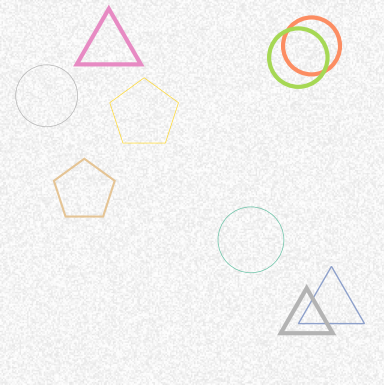[{"shape": "circle", "thickness": 0.5, "radius": 0.43, "center": [0.652, 0.377]}, {"shape": "circle", "thickness": 3, "radius": 0.37, "center": [0.809, 0.881]}, {"shape": "triangle", "thickness": 1, "radius": 0.5, "center": [0.861, 0.209]}, {"shape": "triangle", "thickness": 3, "radius": 0.48, "center": [0.283, 0.881]}, {"shape": "circle", "thickness": 3, "radius": 0.38, "center": [0.775, 0.85]}, {"shape": "pentagon", "thickness": 0.5, "radius": 0.47, "center": [0.374, 0.704]}, {"shape": "pentagon", "thickness": 1.5, "radius": 0.42, "center": [0.219, 0.505]}, {"shape": "circle", "thickness": 0.5, "radius": 0.4, "center": [0.121, 0.751]}, {"shape": "triangle", "thickness": 3, "radius": 0.39, "center": [0.797, 0.174]}]